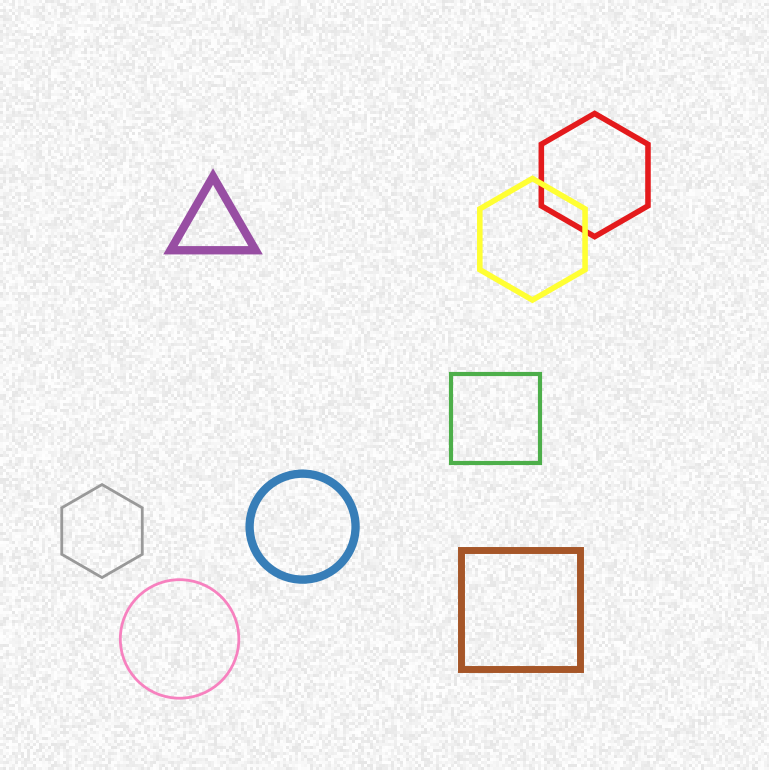[{"shape": "hexagon", "thickness": 2, "radius": 0.4, "center": [0.772, 0.773]}, {"shape": "circle", "thickness": 3, "radius": 0.34, "center": [0.393, 0.316]}, {"shape": "square", "thickness": 1.5, "radius": 0.29, "center": [0.644, 0.456]}, {"shape": "triangle", "thickness": 3, "radius": 0.32, "center": [0.277, 0.707]}, {"shape": "hexagon", "thickness": 2, "radius": 0.39, "center": [0.691, 0.689]}, {"shape": "square", "thickness": 2.5, "radius": 0.39, "center": [0.676, 0.209]}, {"shape": "circle", "thickness": 1, "radius": 0.38, "center": [0.233, 0.17]}, {"shape": "hexagon", "thickness": 1, "radius": 0.3, "center": [0.132, 0.31]}]